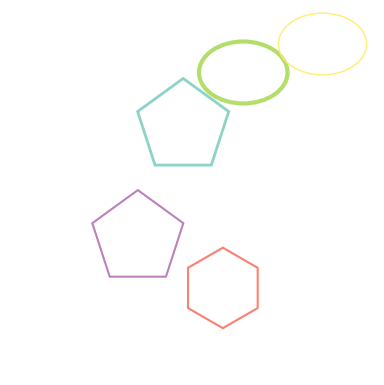[{"shape": "pentagon", "thickness": 2, "radius": 0.62, "center": [0.476, 0.672]}, {"shape": "hexagon", "thickness": 1.5, "radius": 0.52, "center": [0.579, 0.252]}, {"shape": "oval", "thickness": 3, "radius": 0.57, "center": [0.632, 0.812]}, {"shape": "pentagon", "thickness": 1.5, "radius": 0.62, "center": [0.358, 0.382]}, {"shape": "oval", "thickness": 1, "radius": 0.57, "center": [0.838, 0.886]}]